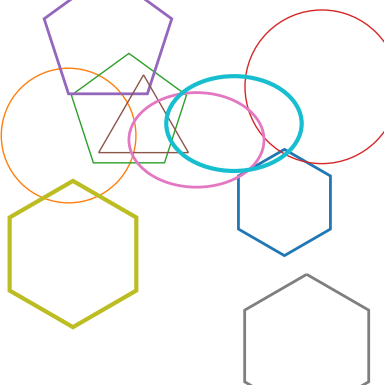[{"shape": "hexagon", "thickness": 2, "radius": 0.69, "center": [0.739, 0.474]}, {"shape": "circle", "thickness": 1, "radius": 0.87, "center": [0.178, 0.648]}, {"shape": "pentagon", "thickness": 1, "radius": 0.79, "center": [0.335, 0.704]}, {"shape": "circle", "thickness": 1, "radius": 1.0, "center": [0.836, 0.775]}, {"shape": "pentagon", "thickness": 2, "radius": 0.87, "center": [0.28, 0.897]}, {"shape": "triangle", "thickness": 1, "radius": 0.67, "center": [0.373, 0.671]}, {"shape": "oval", "thickness": 2, "radius": 0.88, "center": [0.51, 0.637]}, {"shape": "hexagon", "thickness": 2, "radius": 0.93, "center": [0.797, 0.101]}, {"shape": "hexagon", "thickness": 3, "radius": 0.95, "center": [0.19, 0.34]}, {"shape": "oval", "thickness": 3, "radius": 0.88, "center": [0.608, 0.679]}]